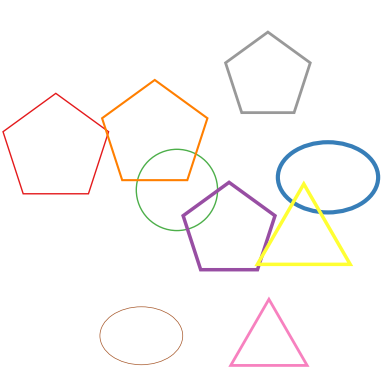[{"shape": "pentagon", "thickness": 1, "radius": 0.72, "center": [0.145, 0.613]}, {"shape": "oval", "thickness": 3, "radius": 0.65, "center": [0.852, 0.539]}, {"shape": "circle", "thickness": 1, "radius": 0.53, "center": [0.46, 0.507]}, {"shape": "pentagon", "thickness": 2.5, "radius": 0.63, "center": [0.595, 0.401]}, {"shape": "pentagon", "thickness": 1.5, "radius": 0.72, "center": [0.402, 0.648]}, {"shape": "triangle", "thickness": 2.5, "radius": 0.7, "center": [0.789, 0.383]}, {"shape": "oval", "thickness": 0.5, "radius": 0.54, "center": [0.367, 0.128]}, {"shape": "triangle", "thickness": 2, "radius": 0.57, "center": [0.698, 0.108]}, {"shape": "pentagon", "thickness": 2, "radius": 0.58, "center": [0.696, 0.801]}]